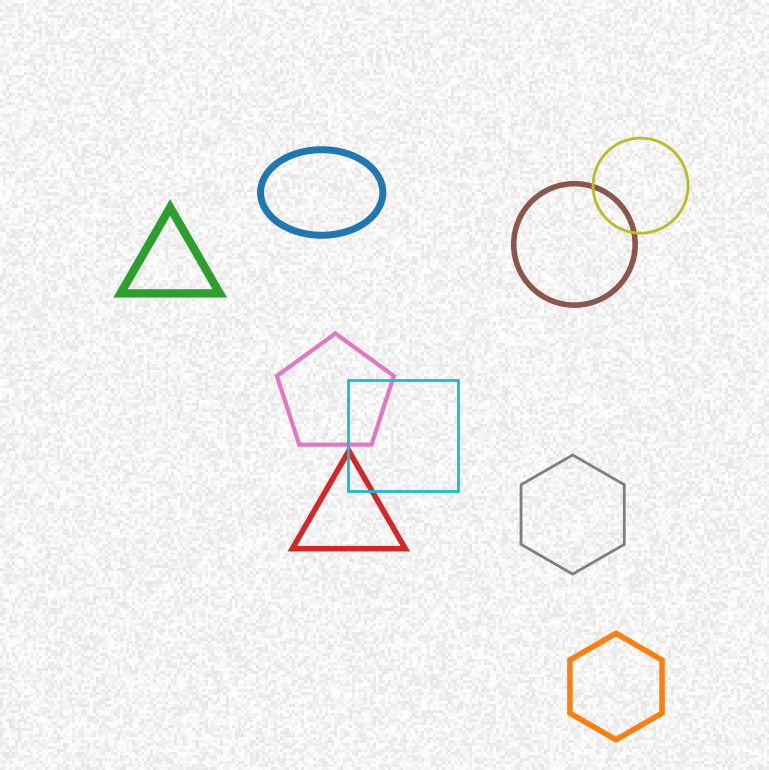[{"shape": "oval", "thickness": 2.5, "radius": 0.4, "center": [0.418, 0.75]}, {"shape": "hexagon", "thickness": 2, "radius": 0.35, "center": [0.8, 0.108]}, {"shape": "triangle", "thickness": 3, "radius": 0.37, "center": [0.221, 0.656]}, {"shape": "triangle", "thickness": 2, "radius": 0.42, "center": [0.453, 0.33]}, {"shape": "circle", "thickness": 2, "radius": 0.39, "center": [0.746, 0.683]}, {"shape": "pentagon", "thickness": 1.5, "radius": 0.4, "center": [0.436, 0.487]}, {"shape": "hexagon", "thickness": 1, "radius": 0.39, "center": [0.744, 0.332]}, {"shape": "circle", "thickness": 1, "radius": 0.31, "center": [0.832, 0.759]}, {"shape": "square", "thickness": 1, "radius": 0.36, "center": [0.523, 0.434]}]